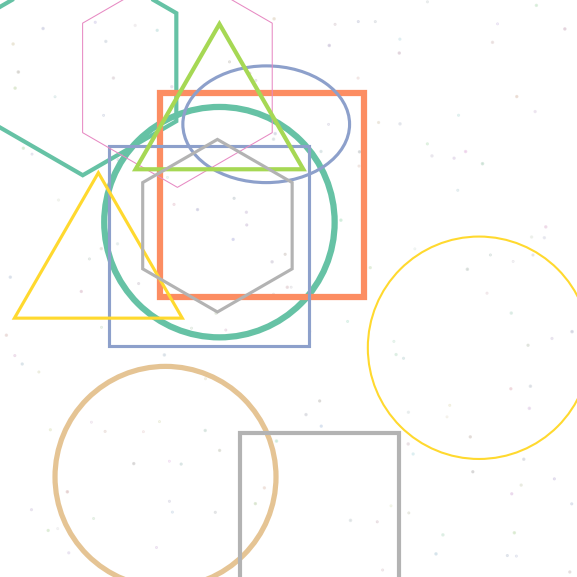[{"shape": "circle", "thickness": 3, "radius": 1.0, "center": [0.38, 0.614]}, {"shape": "hexagon", "thickness": 2, "radius": 0.94, "center": [0.143, 0.883]}, {"shape": "square", "thickness": 3, "radius": 0.88, "center": [0.454, 0.661]}, {"shape": "oval", "thickness": 1.5, "radius": 0.72, "center": [0.461, 0.784]}, {"shape": "square", "thickness": 1.5, "radius": 0.87, "center": [0.362, 0.573]}, {"shape": "hexagon", "thickness": 0.5, "radius": 0.95, "center": [0.307, 0.864]}, {"shape": "triangle", "thickness": 2, "radius": 0.84, "center": [0.38, 0.79]}, {"shape": "circle", "thickness": 1, "radius": 0.96, "center": [0.829, 0.397]}, {"shape": "triangle", "thickness": 1.5, "radius": 0.84, "center": [0.17, 0.532]}, {"shape": "circle", "thickness": 2.5, "radius": 0.96, "center": [0.287, 0.173]}, {"shape": "square", "thickness": 2, "radius": 0.69, "center": [0.553, 0.111]}, {"shape": "hexagon", "thickness": 1.5, "radius": 0.75, "center": [0.376, 0.608]}]